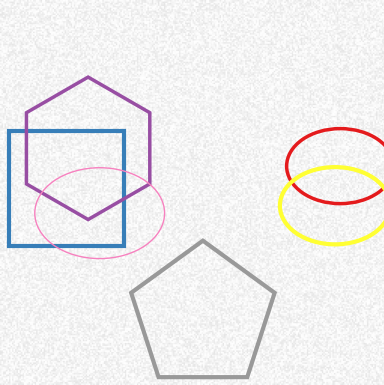[{"shape": "oval", "thickness": 2.5, "radius": 0.7, "center": [0.884, 0.568]}, {"shape": "square", "thickness": 3, "radius": 0.75, "center": [0.174, 0.511]}, {"shape": "hexagon", "thickness": 2.5, "radius": 0.92, "center": [0.229, 0.615]}, {"shape": "oval", "thickness": 3, "radius": 0.72, "center": [0.87, 0.466]}, {"shape": "oval", "thickness": 1, "radius": 0.84, "center": [0.259, 0.446]}, {"shape": "pentagon", "thickness": 3, "radius": 0.98, "center": [0.527, 0.179]}]